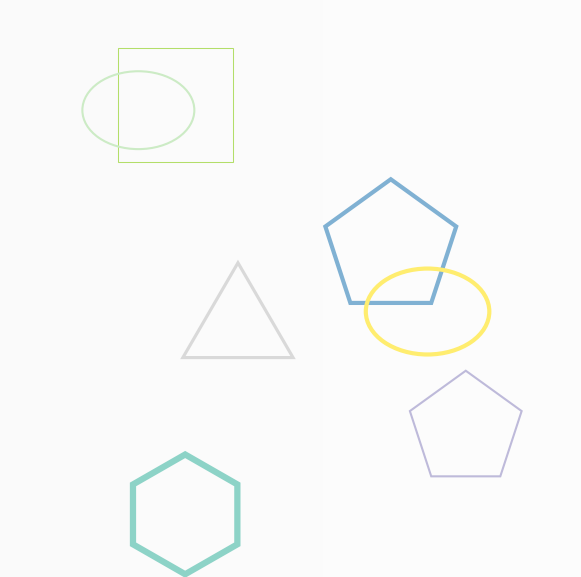[{"shape": "hexagon", "thickness": 3, "radius": 0.52, "center": [0.319, 0.108]}, {"shape": "pentagon", "thickness": 1, "radius": 0.51, "center": [0.801, 0.256]}, {"shape": "pentagon", "thickness": 2, "radius": 0.59, "center": [0.672, 0.57]}, {"shape": "square", "thickness": 0.5, "radius": 0.49, "center": [0.302, 0.817]}, {"shape": "triangle", "thickness": 1.5, "radius": 0.55, "center": [0.409, 0.435]}, {"shape": "oval", "thickness": 1, "radius": 0.48, "center": [0.238, 0.808]}, {"shape": "oval", "thickness": 2, "radius": 0.53, "center": [0.736, 0.46]}]